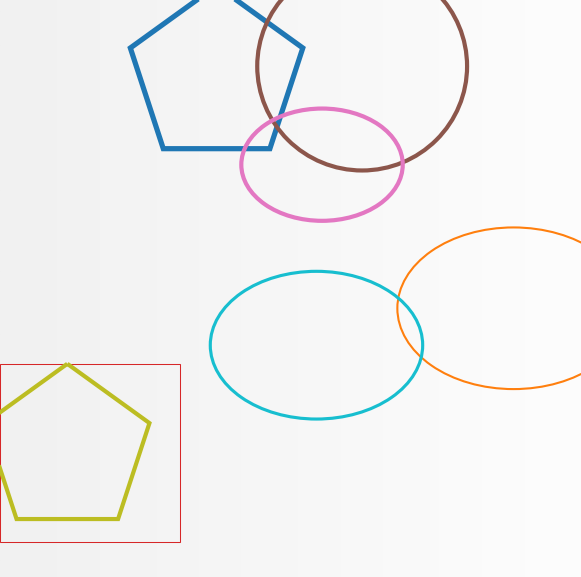[{"shape": "pentagon", "thickness": 2.5, "radius": 0.78, "center": [0.373, 0.868]}, {"shape": "oval", "thickness": 1, "radius": 1.0, "center": [0.884, 0.465]}, {"shape": "square", "thickness": 0.5, "radius": 0.77, "center": [0.154, 0.215]}, {"shape": "circle", "thickness": 2, "radius": 0.9, "center": [0.623, 0.884]}, {"shape": "oval", "thickness": 2, "radius": 0.69, "center": [0.554, 0.714]}, {"shape": "pentagon", "thickness": 2, "radius": 0.74, "center": [0.116, 0.221]}, {"shape": "oval", "thickness": 1.5, "radius": 0.91, "center": [0.544, 0.401]}]